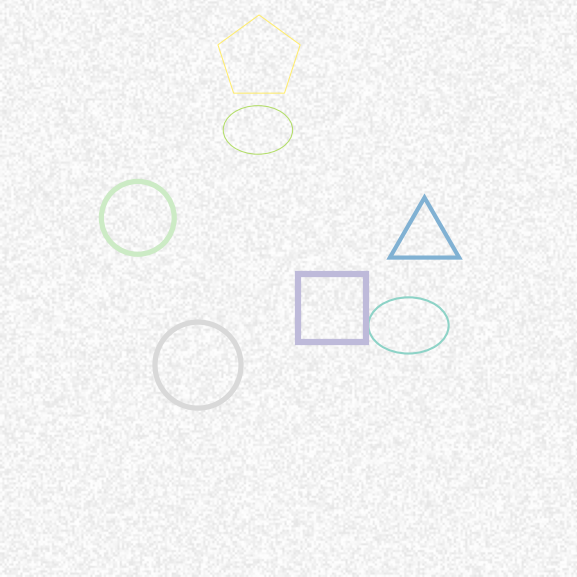[{"shape": "oval", "thickness": 1, "radius": 0.35, "center": [0.707, 0.436]}, {"shape": "square", "thickness": 3, "radius": 0.3, "center": [0.575, 0.466]}, {"shape": "triangle", "thickness": 2, "radius": 0.35, "center": [0.735, 0.588]}, {"shape": "oval", "thickness": 0.5, "radius": 0.3, "center": [0.447, 0.774]}, {"shape": "circle", "thickness": 2.5, "radius": 0.37, "center": [0.343, 0.367]}, {"shape": "circle", "thickness": 2.5, "radius": 0.32, "center": [0.239, 0.622]}, {"shape": "pentagon", "thickness": 0.5, "radius": 0.37, "center": [0.449, 0.898]}]